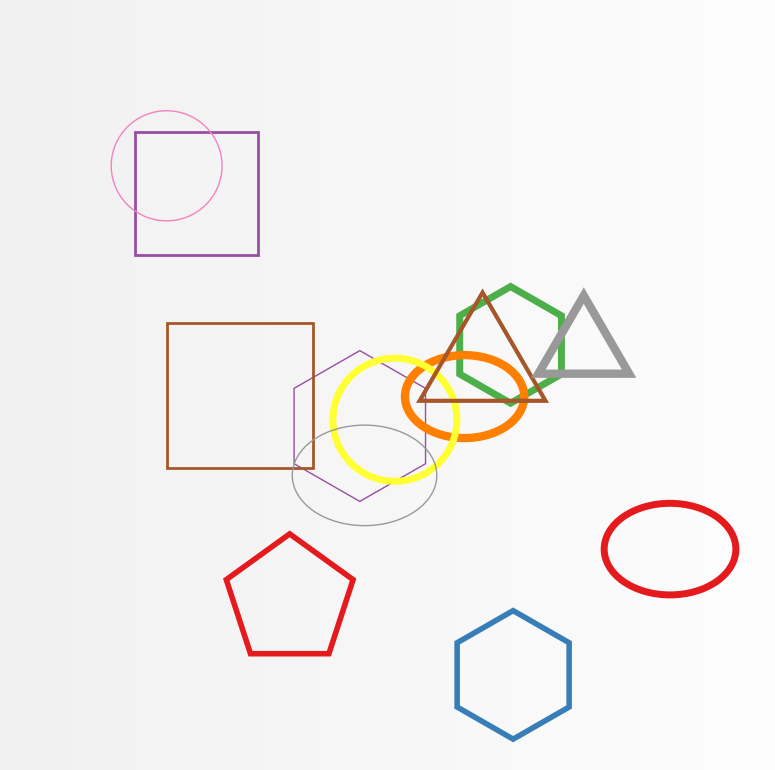[{"shape": "oval", "thickness": 2.5, "radius": 0.42, "center": [0.865, 0.287]}, {"shape": "pentagon", "thickness": 2, "radius": 0.43, "center": [0.374, 0.221]}, {"shape": "hexagon", "thickness": 2, "radius": 0.42, "center": [0.662, 0.124]}, {"shape": "hexagon", "thickness": 2.5, "radius": 0.38, "center": [0.659, 0.552]}, {"shape": "square", "thickness": 1, "radius": 0.4, "center": [0.254, 0.748]}, {"shape": "hexagon", "thickness": 0.5, "radius": 0.49, "center": [0.464, 0.447]}, {"shape": "oval", "thickness": 3, "radius": 0.38, "center": [0.599, 0.485]}, {"shape": "circle", "thickness": 2.5, "radius": 0.4, "center": [0.51, 0.455]}, {"shape": "triangle", "thickness": 1.5, "radius": 0.47, "center": [0.623, 0.526]}, {"shape": "square", "thickness": 1, "radius": 0.47, "center": [0.309, 0.486]}, {"shape": "circle", "thickness": 0.5, "radius": 0.36, "center": [0.215, 0.785]}, {"shape": "triangle", "thickness": 3, "radius": 0.34, "center": [0.753, 0.549]}, {"shape": "oval", "thickness": 0.5, "radius": 0.47, "center": [0.47, 0.383]}]